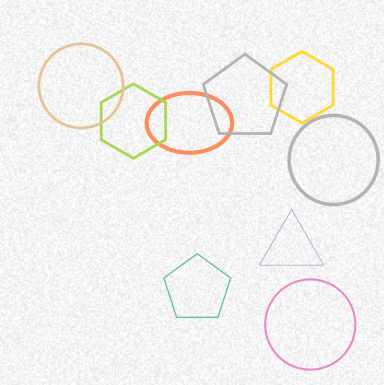[{"shape": "pentagon", "thickness": 1, "radius": 0.46, "center": [0.512, 0.25]}, {"shape": "oval", "thickness": 3, "radius": 0.56, "center": [0.492, 0.681]}, {"shape": "triangle", "thickness": 0.5, "radius": 0.48, "center": [0.757, 0.36]}, {"shape": "circle", "thickness": 1.5, "radius": 0.59, "center": [0.806, 0.157]}, {"shape": "hexagon", "thickness": 2, "radius": 0.48, "center": [0.347, 0.686]}, {"shape": "hexagon", "thickness": 2, "radius": 0.47, "center": [0.784, 0.773]}, {"shape": "circle", "thickness": 2, "radius": 0.55, "center": [0.211, 0.777]}, {"shape": "circle", "thickness": 2.5, "radius": 0.58, "center": [0.867, 0.584]}, {"shape": "pentagon", "thickness": 2, "radius": 0.57, "center": [0.636, 0.745]}]